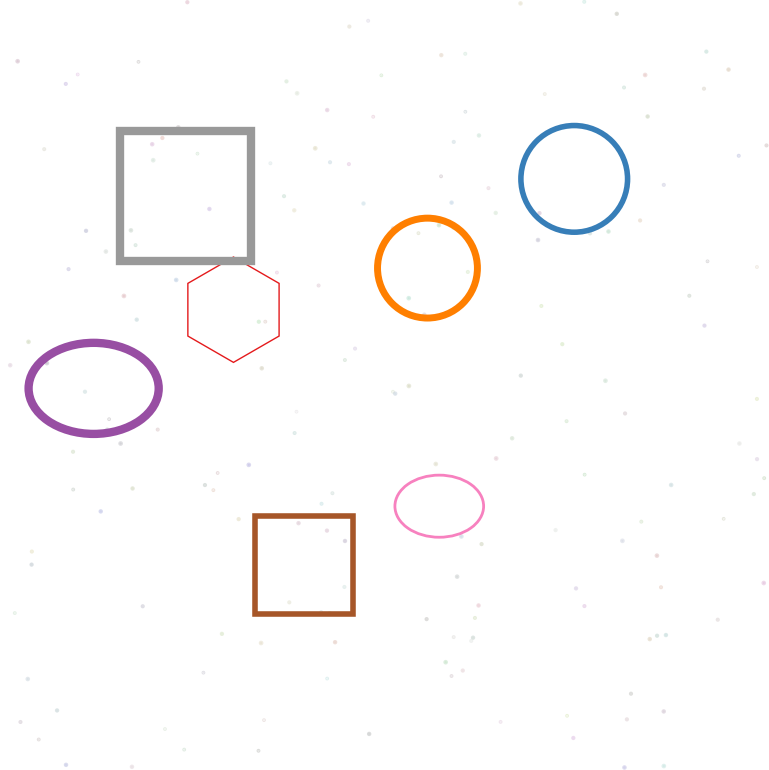[{"shape": "hexagon", "thickness": 0.5, "radius": 0.34, "center": [0.303, 0.598]}, {"shape": "circle", "thickness": 2, "radius": 0.35, "center": [0.746, 0.768]}, {"shape": "oval", "thickness": 3, "radius": 0.42, "center": [0.122, 0.496]}, {"shape": "circle", "thickness": 2.5, "radius": 0.32, "center": [0.555, 0.652]}, {"shape": "square", "thickness": 2, "radius": 0.32, "center": [0.395, 0.266]}, {"shape": "oval", "thickness": 1, "radius": 0.29, "center": [0.57, 0.343]}, {"shape": "square", "thickness": 3, "radius": 0.42, "center": [0.241, 0.745]}]